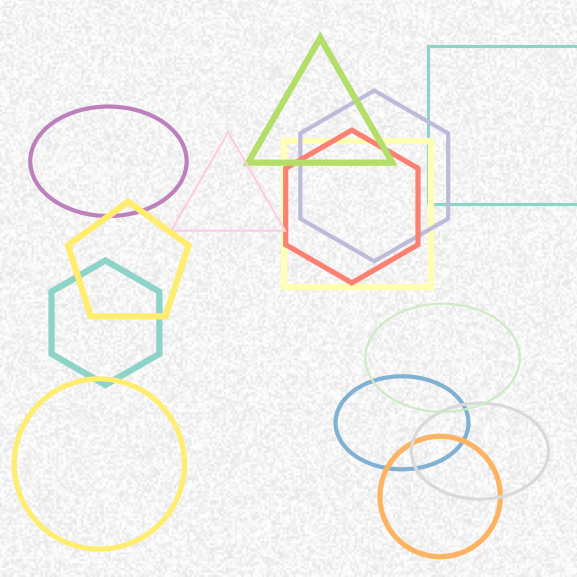[{"shape": "hexagon", "thickness": 3, "radius": 0.54, "center": [0.183, 0.44]}, {"shape": "square", "thickness": 1.5, "radius": 0.69, "center": [0.879, 0.783]}, {"shape": "square", "thickness": 3, "radius": 0.63, "center": [0.619, 0.628]}, {"shape": "hexagon", "thickness": 2, "radius": 0.74, "center": [0.648, 0.694]}, {"shape": "hexagon", "thickness": 2.5, "radius": 0.66, "center": [0.609, 0.642]}, {"shape": "oval", "thickness": 2, "radius": 0.58, "center": [0.696, 0.267]}, {"shape": "circle", "thickness": 2.5, "radius": 0.52, "center": [0.762, 0.139]}, {"shape": "triangle", "thickness": 3, "radius": 0.72, "center": [0.554, 0.789]}, {"shape": "triangle", "thickness": 1, "radius": 0.57, "center": [0.395, 0.657]}, {"shape": "oval", "thickness": 1.5, "radius": 0.59, "center": [0.831, 0.218]}, {"shape": "oval", "thickness": 2, "radius": 0.68, "center": [0.188, 0.72]}, {"shape": "oval", "thickness": 1, "radius": 0.67, "center": [0.766, 0.38]}, {"shape": "pentagon", "thickness": 3, "radius": 0.55, "center": [0.222, 0.54]}, {"shape": "circle", "thickness": 2.5, "radius": 0.74, "center": [0.172, 0.196]}]